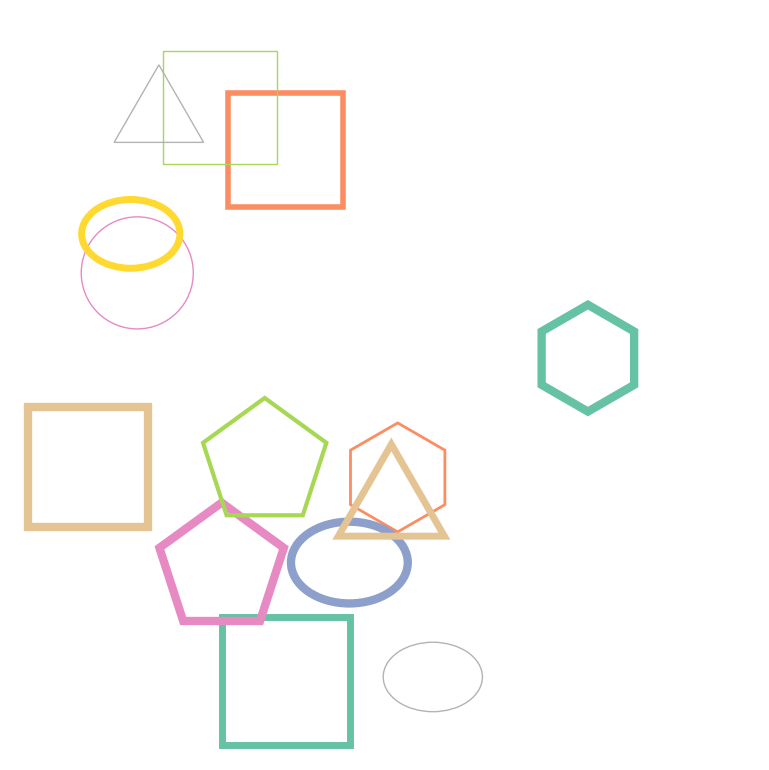[{"shape": "hexagon", "thickness": 3, "radius": 0.35, "center": [0.763, 0.535]}, {"shape": "square", "thickness": 2.5, "radius": 0.42, "center": [0.371, 0.116]}, {"shape": "hexagon", "thickness": 1, "radius": 0.35, "center": [0.516, 0.38]}, {"shape": "square", "thickness": 2, "radius": 0.37, "center": [0.371, 0.805]}, {"shape": "oval", "thickness": 3, "radius": 0.38, "center": [0.454, 0.269]}, {"shape": "circle", "thickness": 0.5, "radius": 0.36, "center": [0.178, 0.646]}, {"shape": "pentagon", "thickness": 3, "radius": 0.42, "center": [0.288, 0.262]}, {"shape": "square", "thickness": 0.5, "radius": 0.37, "center": [0.286, 0.86]}, {"shape": "pentagon", "thickness": 1.5, "radius": 0.42, "center": [0.344, 0.399]}, {"shape": "oval", "thickness": 2.5, "radius": 0.32, "center": [0.17, 0.696]}, {"shape": "triangle", "thickness": 2.5, "radius": 0.4, "center": [0.508, 0.343]}, {"shape": "square", "thickness": 3, "radius": 0.39, "center": [0.115, 0.394]}, {"shape": "triangle", "thickness": 0.5, "radius": 0.34, "center": [0.206, 0.849]}, {"shape": "oval", "thickness": 0.5, "radius": 0.32, "center": [0.562, 0.121]}]